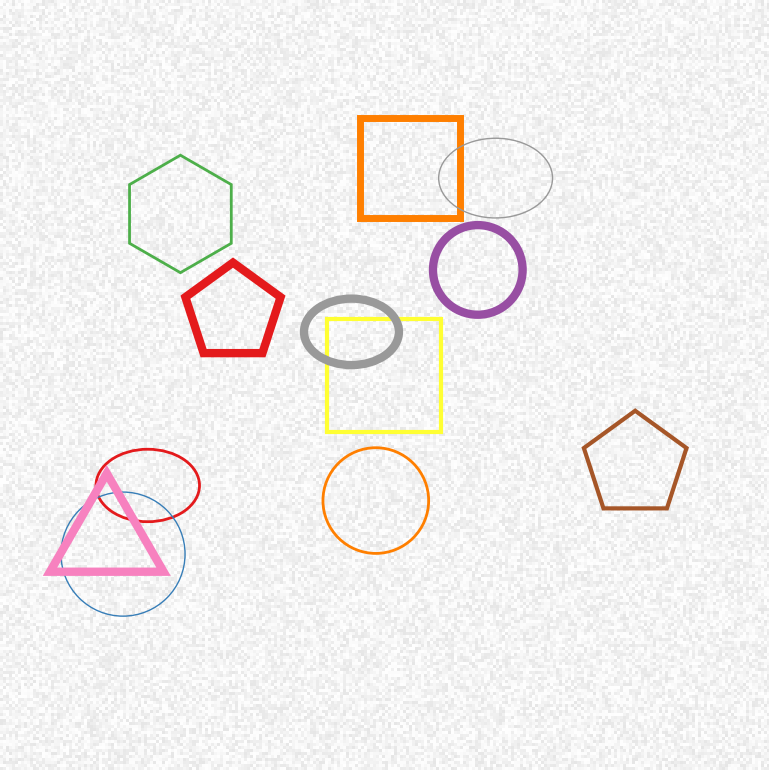[{"shape": "oval", "thickness": 1, "radius": 0.34, "center": [0.192, 0.37]}, {"shape": "pentagon", "thickness": 3, "radius": 0.32, "center": [0.303, 0.594]}, {"shape": "circle", "thickness": 0.5, "radius": 0.4, "center": [0.16, 0.28]}, {"shape": "hexagon", "thickness": 1, "radius": 0.38, "center": [0.234, 0.722]}, {"shape": "circle", "thickness": 3, "radius": 0.29, "center": [0.621, 0.649]}, {"shape": "square", "thickness": 2.5, "radius": 0.32, "center": [0.532, 0.782]}, {"shape": "circle", "thickness": 1, "radius": 0.34, "center": [0.488, 0.35]}, {"shape": "square", "thickness": 1.5, "radius": 0.37, "center": [0.499, 0.512]}, {"shape": "pentagon", "thickness": 1.5, "radius": 0.35, "center": [0.825, 0.396]}, {"shape": "triangle", "thickness": 3, "radius": 0.43, "center": [0.139, 0.3]}, {"shape": "oval", "thickness": 0.5, "radius": 0.37, "center": [0.644, 0.769]}, {"shape": "oval", "thickness": 3, "radius": 0.31, "center": [0.456, 0.569]}]